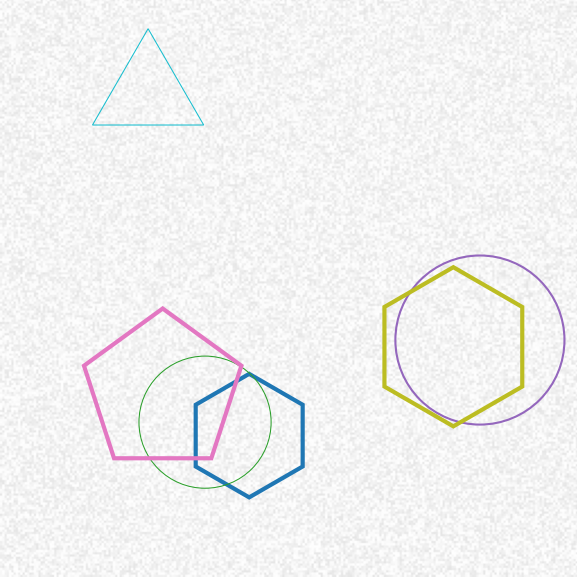[{"shape": "hexagon", "thickness": 2, "radius": 0.53, "center": [0.431, 0.245]}, {"shape": "circle", "thickness": 0.5, "radius": 0.57, "center": [0.355, 0.268]}, {"shape": "circle", "thickness": 1, "radius": 0.73, "center": [0.831, 0.41]}, {"shape": "pentagon", "thickness": 2, "radius": 0.72, "center": [0.282, 0.322]}, {"shape": "hexagon", "thickness": 2, "radius": 0.69, "center": [0.785, 0.399]}, {"shape": "triangle", "thickness": 0.5, "radius": 0.56, "center": [0.256, 0.838]}]